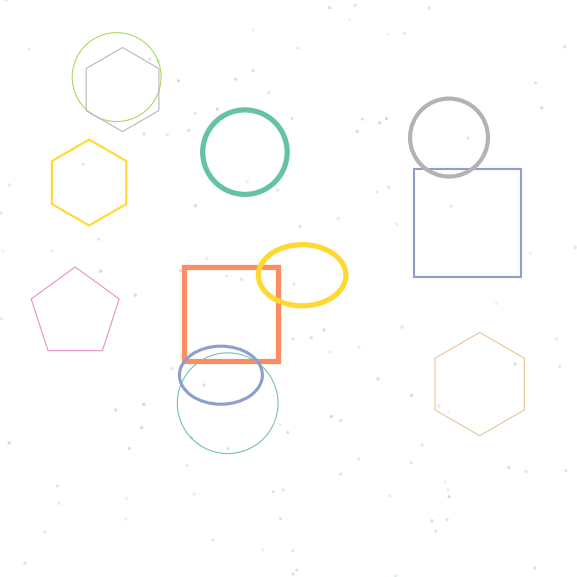[{"shape": "circle", "thickness": 2.5, "radius": 0.37, "center": [0.424, 0.736]}, {"shape": "circle", "thickness": 0.5, "radius": 0.44, "center": [0.394, 0.301]}, {"shape": "square", "thickness": 2.5, "radius": 0.41, "center": [0.4, 0.455]}, {"shape": "square", "thickness": 1, "radius": 0.47, "center": [0.81, 0.613]}, {"shape": "oval", "thickness": 1.5, "radius": 0.36, "center": [0.383, 0.349]}, {"shape": "pentagon", "thickness": 0.5, "radius": 0.4, "center": [0.13, 0.457]}, {"shape": "circle", "thickness": 0.5, "radius": 0.38, "center": [0.202, 0.866]}, {"shape": "oval", "thickness": 2.5, "radius": 0.38, "center": [0.523, 0.523]}, {"shape": "hexagon", "thickness": 1, "radius": 0.37, "center": [0.154, 0.683]}, {"shape": "hexagon", "thickness": 0.5, "radius": 0.45, "center": [0.831, 0.334]}, {"shape": "circle", "thickness": 2, "radius": 0.34, "center": [0.778, 0.761]}, {"shape": "hexagon", "thickness": 0.5, "radius": 0.36, "center": [0.212, 0.844]}]